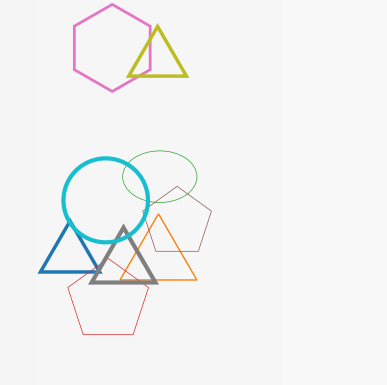[{"shape": "triangle", "thickness": 2.5, "radius": 0.44, "center": [0.181, 0.338]}, {"shape": "triangle", "thickness": 1, "radius": 0.57, "center": [0.409, 0.33]}, {"shape": "oval", "thickness": 0.5, "radius": 0.48, "center": [0.412, 0.541]}, {"shape": "pentagon", "thickness": 0.5, "radius": 0.55, "center": [0.279, 0.219]}, {"shape": "pentagon", "thickness": 0.5, "radius": 0.47, "center": [0.457, 0.423]}, {"shape": "hexagon", "thickness": 2, "radius": 0.56, "center": [0.29, 0.876]}, {"shape": "triangle", "thickness": 3, "radius": 0.48, "center": [0.319, 0.314]}, {"shape": "triangle", "thickness": 2.5, "radius": 0.43, "center": [0.407, 0.845]}, {"shape": "circle", "thickness": 3, "radius": 0.55, "center": [0.273, 0.48]}]